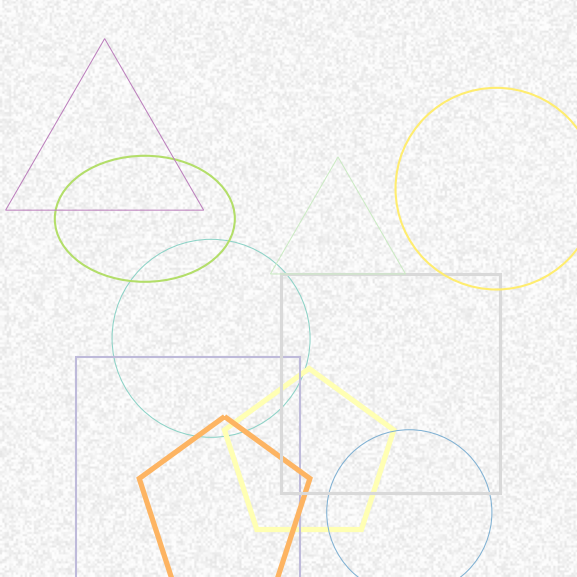[{"shape": "circle", "thickness": 0.5, "radius": 0.86, "center": [0.365, 0.413]}, {"shape": "pentagon", "thickness": 2.5, "radius": 0.77, "center": [0.535, 0.207]}, {"shape": "square", "thickness": 1, "radius": 0.97, "center": [0.326, 0.187]}, {"shape": "circle", "thickness": 0.5, "radius": 0.72, "center": [0.709, 0.112]}, {"shape": "pentagon", "thickness": 2.5, "radius": 0.78, "center": [0.389, 0.123]}, {"shape": "oval", "thickness": 1, "radius": 0.78, "center": [0.251, 0.62]}, {"shape": "square", "thickness": 1.5, "radius": 0.95, "center": [0.676, 0.335]}, {"shape": "triangle", "thickness": 0.5, "radius": 0.99, "center": [0.181, 0.734]}, {"shape": "triangle", "thickness": 0.5, "radius": 0.68, "center": [0.585, 0.592]}, {"shape": "circle", "thickness": 1, "radius": 0.87, "center": [0.86, 0.672]}]